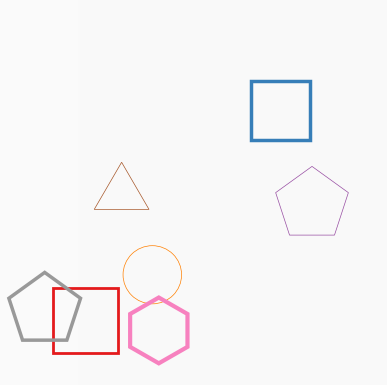[{"shape": "square", "thickness": 2, "radius": 0.42, "center": [0.22, 0.168]}, {"shape": "square", "thickness": 2.5, "radius": 0.38, "center": [0.725, 0.713]}, {"shape": "pentagon", "thickness": 0.5, "radius": 0.49, "center": [0.805, 0.469]}, {"shape": "circle", "thickness": 0.5, "radius": 0.38, "center": [0.393, 0.286]}, {"shape": "triangle", "thickness": 0.5, "radius": 0.41, "center": [0.314, 0.497]}, {"shape": "hexagon", "thickness": 3, "radius": 0.43, "center": [0.41, 0.142]}, {"shape": "pentagon", "thickness": 2.5, "radius": 0.49, "center": [0.115, 0.195]}]